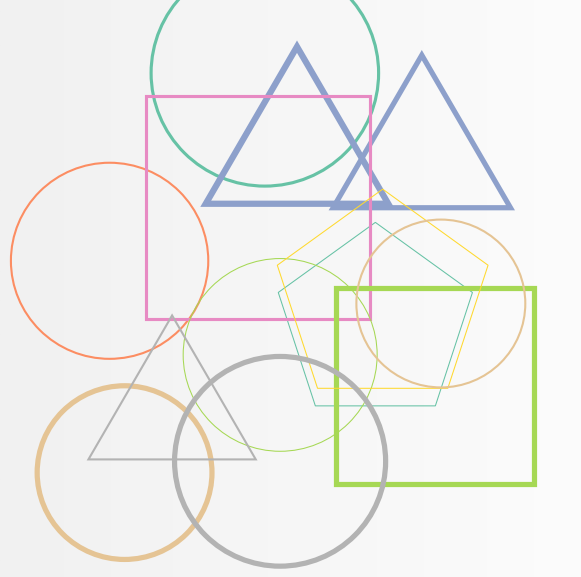[{"shape": "pentagon", "thickness": 0.5, "radius": 0.88, "center": [0.646, 0.438]}, {"shape": "circle", "thickness": 1.5, "radius": 0.98, "center": [0.456, 0.873]}, {"shape": "circle", "thickness": 1, "radius": 0.85, "center": [0.189, 0.548]}, {"shape": "triangle", "thickness": 3, "radius": 0.91, "center": [0.511, 0.737]}, {"shape": "triangle", "thickness": 2.5, "radius": 0.88, "center": [0.726, 0.727]}, {"shape": "square", "thickness": 1.5, "radius": 0.96, "center": [0.444, 0.639]}, {"shape": "circle", "thickness": 0.5, "radius": 0.83, "center": [0.482, 0.385]}, {"shape": "square", "thickness": 2.5, "radius": 0.85, "center": [0.749, 0.331]}, {"shape": "pentagon", "thickness": 0.5, "radius": 0.95, "center": [0.658, 0.481]}, {"shape": "circle", "thickness": 1, "radius": 0.73, "center": [0.758, 0.474]}, {"shape": "circle", "thickness": 2.5, "radius": 0.75, "center": [0.214, 0.181]}, {"shape": "circle", "thickness": 2.5, "radius": 0.91, "center": [0.482, 0.2]}, {"shape": "triangle", "thickness": 1, "radius": 0.83, "center": [0.296, 0.287]}]